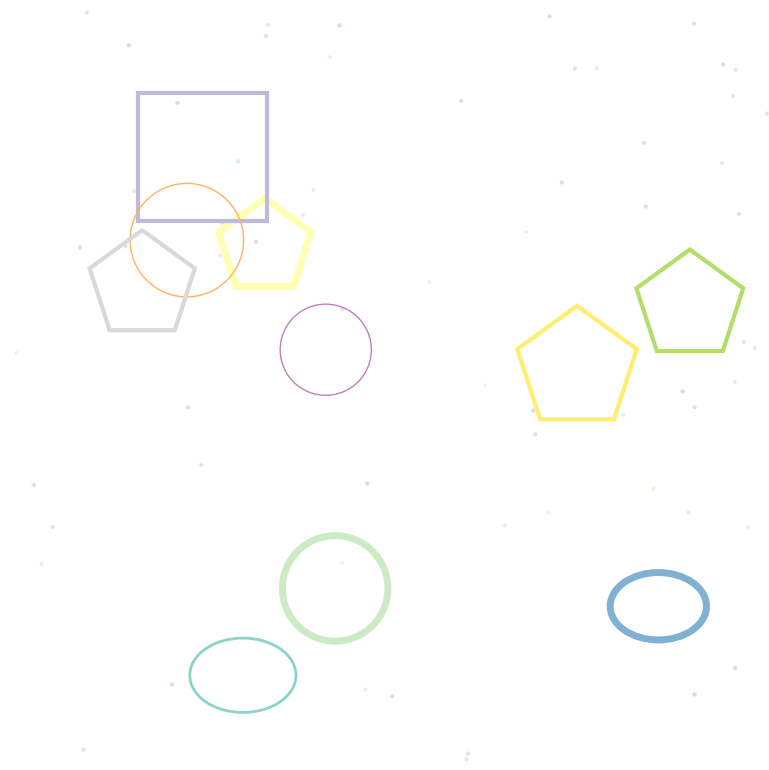[{"shape": "oval", "thickness": 1, "radius": 0.34, "center": [0.315, 0.123]}, {"shape": "pentagon", "thickness": 2.5, "radius": 0.32, "center": [0.344, 0.679]}, {"shape": "square", "thickness": 1.5, "radius": 0.42, "center": [0.263, 0.796]}, {"shape": "oval", "thickness": 2.5, "radius": 0.31, "center": [0.855, 0.213]}, {"shape": "circle", "thickness": 0.5, "radius": 0.37, "center": [0.243, 0.688]}, {"shape": "pentagon", "thickness": 1.5, "radius": 0.36, "center": [0.896, 0.603]}, {"shape": "pentagon", "thickness": 1.5, "radius": 0.36, "center": [0.185, 0.629]}, {"shape": "circle", "thickness": 0.5, "radius": 0.3, "center": [0.423, 0.546]}, {"shape": "circle", "thickness": 2.5, "radius": 0.34, "center": [0.435, 0.236]}, {"shape": "pentagon", "thickness": 1.5, "radius": 0.41, "center": [0.749, 0.521]}]